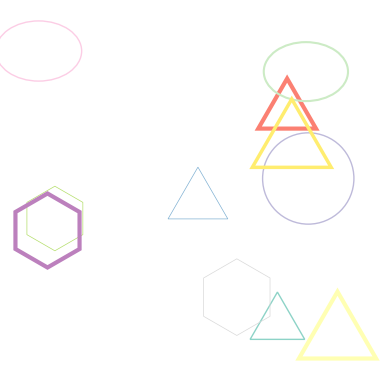[{"shape": "triangle", "thickness": 1, "radius": 0.41, "center": [0.721, 0.159]}, {"shape": "triangle", "thickness": 3, "radius": 0.58, "center": [0.877, 0.127]}, {"shape": "circle", "thickness": 1, "radius": 0.59, "center": [0.801, 0.536]}, {"shape": "triangle", "thickness": 3, "radius": 0.43, "center": [0.746, 0.709]}, {"shape": "triangle", "thickness": 0.5, "radius": 0.45, "center": [0.514, 0.476]}, {"shape": "hexagon", "thickness": 0.5, "radius": 0.42, "center": [0.143, 0.432]}, {"shape": "oval", "thickness": 1, "radius": 0.56, "center": [0.1, 0.868]}, {"shape": "hexagon", "thickness": 0.5, "radius": 0.5, "center": [0.615, 0.228]}, {"shape": "hexagon", "thickness": 3, "radius": 0.48, "center": [0.123, 0.401]}, {"shape": "oval", "thickness": 1.5, "radius": 0.55, "center": [0.795, 0.814]}, {"shape": "triangle", "thickness": 2.5, "radius": 0.59, "center": [0.758, 0.624]}]